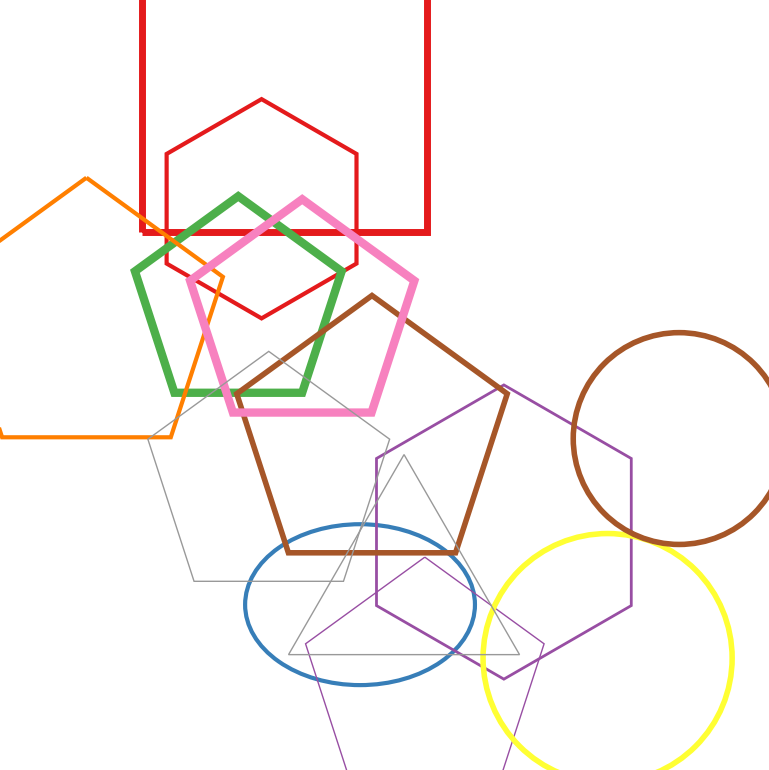[{"shape": "hexagon", "thickness": 1.5, "radius": 0.71, "center": [0.34, 0.729]}, {"shape": "square", "thickness": 2.5, "radius": 0.93, "center": [0.37, 0.884]}, {"shape": "oval", "thickness": 1.5, "radius": 0.75, "center": [0.468, 0.215]}, {"shape": "pentagon", "thickness": 3, "radius": 0.71, "center": [0.309, 0.604]}, {"shape": "pentagon", "thickness": 0.5, "radius": 0.81, "center": [0.552, 0.114]}, {"shape": "hexagon", "thickness": 1, "radius": 0.96, "center": [0.654, 0.309]}, {"shape": "pentagon", "thickness": 1.5, "radius": 0.93, "center": [0.112, 0.583]}, {"shape": "circle", "thickness": 2, "radius": 0.81, "center": [0.789, 0.145]}, {"shape": "circle", "thickness": 2, "radius": 0.69, "center": [0.882, 0.43]}, {"shape": "pentagon", "thickness": 2, "radius": 0.92, "center": [0.483, 0.432]}, {"shape": "pentagon", "thickness": 3, "radius": 0.77, "center": [0.393, 0.588]}, {"shape": "triangle", "thickness": 0.5, "radius": 0.87, "center": [0.525, 0.236]}, {"shape": "pentagon", "thickness": 0.5, "radius": 0.83, "center": [0.349, 0.379]}]